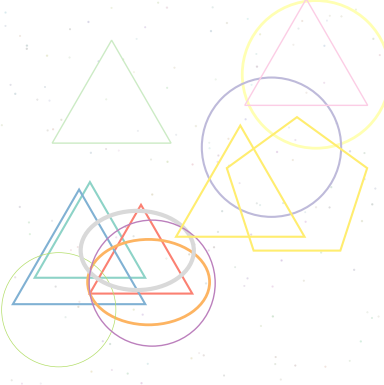[{"shape": "triangle", "thickness": 1.5, "radius": 0.83, "center": [0.234, 0.361]}, {"shape": "circle", "thickness": 2, "radius": 0.96, "center": [0.821, 0.807]}, {"shape": "circle", "thickness": 1.5, "radius": 0.9, "center": [0.705, 0.618]}, {"shape": "triangle", "thickness": 1.5, "radius": 0.77, "center": [0.366, 0.314]}, {"shape": "triangle", "thickness": 1.5, "radius": 0.99, "center": [0.205, 0.309]}, {"shape": "oval", "thickness": 2, "radius": 0.79, "center": [0.386, 0.267]}, {"shape": "circle", "thickness": 0.5, "radius": 0.74, "center": [0.153, 0.195]}, {"shape": "triangle", "thickness": 1, "radius": 0.92, "center": [0.795, 0.818]}, {"shape": "oval", "thickness": 3, "radius": 0.73, "center": [0.356, 0.349]}, {"shape": "circle", "thickness": 1, "radius": 0.82, "center": [0.395, 0.265]}, {"shape": "triangle", "thickness": 1, "radius": 0.89, "center": [0.29, 0.717]}, {"shape": "triangle", "thickness": 1.5, "radius": 0.96, "center": [0.624, 0.481]}, {"shape": "pentagon", "thickness": 1.5, "radius": 0.96, "center": [0.771, 0.504]}]